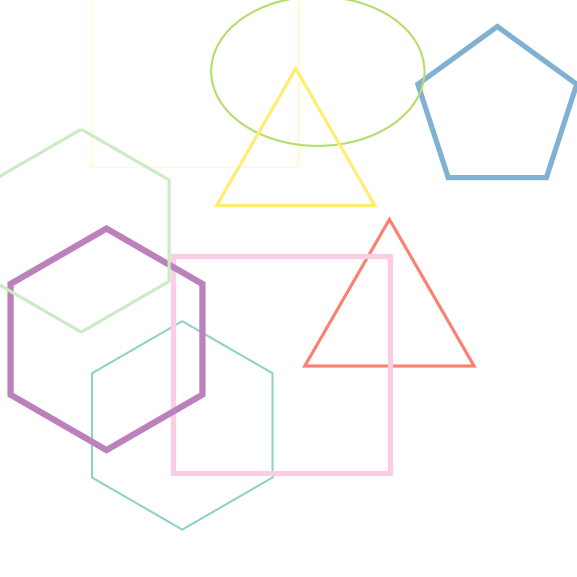[{"shape": "hexagon", "thickness": 1, "radius": 0.9, "center": [0.316, 0.263]}, {"shape": "square", "thickness": 0.5, "radius": 0.9, "center": [0.337, 0.89]}, {"shape": "triangle", "thickness": 1.5, "radius": 0.85, "center": [0.674, 0.45]}, {"shape": "pentagon", "thickness": 2.5, "radius": 0.72, "center": [0.861, 0.809]}, {"shape": "oval", "thickness": 1, "radius": 0.92, "center": [0.55, 0.876]}, {"shape": "square", "thickness": 2.5, "radius": 0.94, "center": [0.487, 0.368]}, {"shape": "hexagon", "thickness": 3, "radius": 0.96, "center": [0.184, 0.412]}, {"shape": "hexagon", "thickness": 1.5, "radius": 0.88, "center": [0.141, 0.6]}, {"shape": "triangle", "thickness": 1.5, "radius": 0.79, "center": [0.512, 0.722]}]